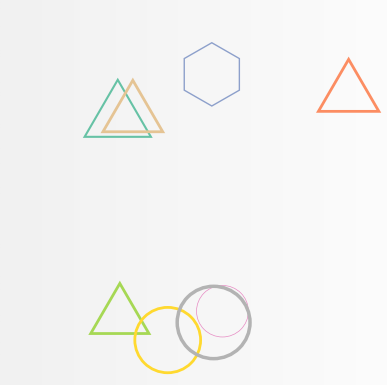[{"shape": "triangle", "thickness": 1.5, "radius": 0.49, "center": [0.304, 0.694]}, {"shape": "triangle", "thickness": 2, "radius": 0.45, "center": [0.9, 0.756]}, {"shape": "hexagon", "thickness": 1, "radius": 0.41, "center": [0.547, 0.807]}, {"shape": "circle", "thickness": 0.5, "radius": 0.33, "center": [0.574, 0.192]}, {"shape": "triangle", "thickness": 2, "radius": 0.43, "center": [0.309, 0.177]}, {"shape": "circle", "thickness": 2, "radius": 0.42, "center": [0.433, 0.117]}, {"shape": "triangle", "thickness": 2, "radius": 0.45, "center": [0.343, 0.702]}, {"shape": "circle", "thickness": 2.5, "radius": 0.47, "center": [0.551, 0.162]}]